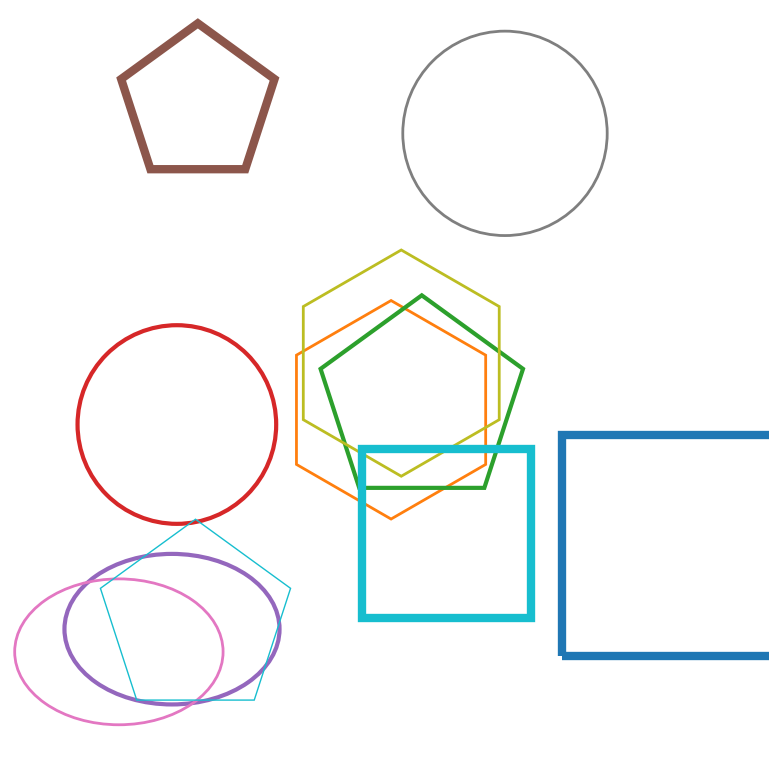[{"shape": "square", "thickness": 3, "radius": 0.72, "center": [0.874, 0.292]}, {"shape": "hexagon", "thickness": 1, "radius": 0.71, "center": [0.508, 0.468]}, {"shape": "pentagon", "thickness": 1.5, "radius": 0.69, "center": [0.548, 0.478]}, {"shape": "circle", "thickness": 1.5, "radius": 0.64, "center": [0.23, 0.449]}, {"shape": "oval", "thickness": 1.5, "radius": 0.7, "center": [0.223, 0.183]}, {"shape": "pentagon", "thickness": 3, "radius": 0.52, "center": [0.257, 0.865]}, {"shape": "oval", "thickness": 1, "radius": 0.68, "center": [0.154, 0.153]}, {"shape": "circle", "thickness": 1, "radius": 0.66, "center": [0.656, 0.827]}, {"shape": "hexagon", "thickness": 1, "radius": 0.73, "center": [0.521, 0.528]}, {"shape": "pentagon", "thickness": 0.5, "radius": 0.65, "center": [0.254, 0.196]}, {"shape": "square", "thickness": 3, "radius": 0.55, "center": [0.58, 0.307]}]